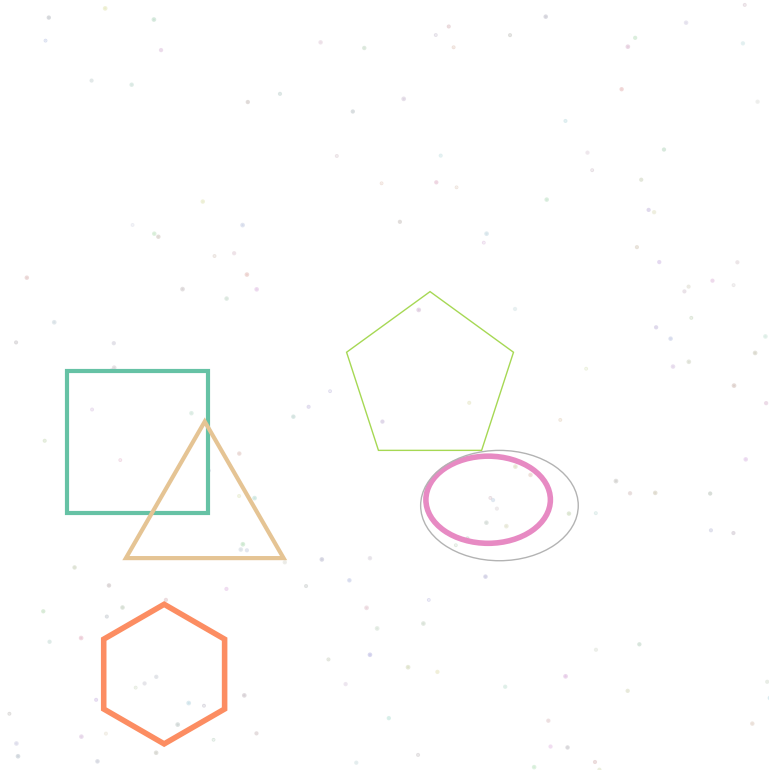[{"shape": "square", "thickness": 1.5, "radius": 0.46, "center": [0.178, 0.426]}, {"shape": "hexagon", "thickness": 2, "radius": 0.45, "center": [0.213, 0.125]}, {"shape": "oval", "thickness": 2, "radius": 0.4, "center": [0.634, 0.351]}, {"shape": "pentagon", "thickness": 0.5, "radius": 0.57, "center": [0.558, 0.507]}, {"shape": "triangle", "thickness": 1.5, "radius": 0.59, "center": [0.266, 0.334]}, {"shape": "oval", "thickness": 0.5, "radius": 0.51, "center": [0.649, 0.343]}]